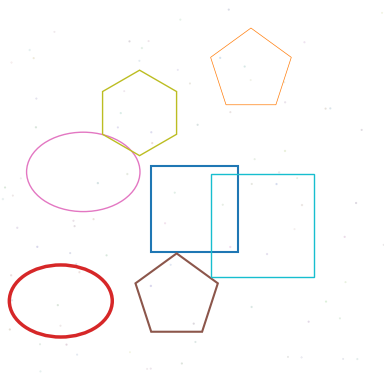[{"shape": "square", "thickness": 1.5, "radius": 0.56, "center": [0.505, 0.457]}, {"shape": "pentagon", "thickness": 0.5, "radius": 0.55, "center": [0.652, 0.817]}, {"shape": "oval", "thickness": 2.5, "radius": 0.67, "center": [0.158, 0.218]}, {"shape": "pentagon", "thickness": 1.5, "radius": 0.56, "center": [0.459, 0.229]}, {"shape": "oval", "thickness": 1, "radius": 0.74, "center": [0.216, 0.554]}, {"shape": "hexagon", "thickness": 1, "radius": 0.55, "center": [0.363, 0.707]}, {"shape": "square", "thickness": 1, "radius": 0.67, "center": [0.682, 0.414]}]